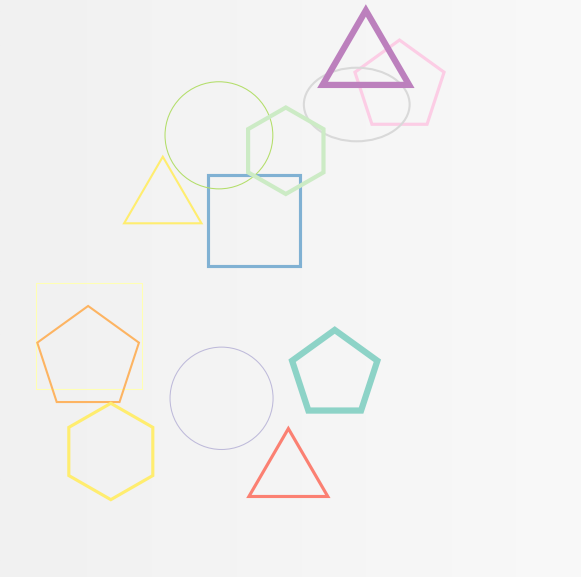[{"shape": "pentagon", "thickness": 3, "radius": 0.39, "center": [0.576, 0.351]}, {"shape": "square", "thickness": 0.5, "radius": 0.46, "center": [0.152, 0.417]}, {"shape": "circle", "thickness": 0.5, "radius": 0.44, "center": [0.381, 0.309]}, {"shape": "triangle", "thickness": 1.5, "radius": 0.39, "center": [0.496, 0.179]}, {"shape": "square", "thickness": 1.5, "radius": 0.4, "center": [0.438, 0.617]}, {"shape": "pentagon", "thickness": 1, "radius": 0.46, "center": [0.152, 0.377]}, {"shape": "circle", "thickness": 0.5, "radius": 0.46, "center": [0.377, 0.765]}, {"shape": "pentagon", "thickness": 1.5, "radius": 0.4, "center": [0.687, 0.849]}, {"shape": "oval", "thickness": 1, "radius": 0.46, "center": [0.614, 0.818]}, {"shape": "triangle", "thickness": 3, "radius": 0.43, "center": [0.629, 0.895]}, {"shape": "hexagon", "thickness": 2, "radius": 0.37, "center": [0.492, 0.738]}, {"shape": "hexagon", "thickness": 1.5, "radius": 0.42, "center": [0.191, 0.217]}, {"shape": "triangle", "thickness": 1, "radius": 0.38, "center": [0.28, 0.651]}]